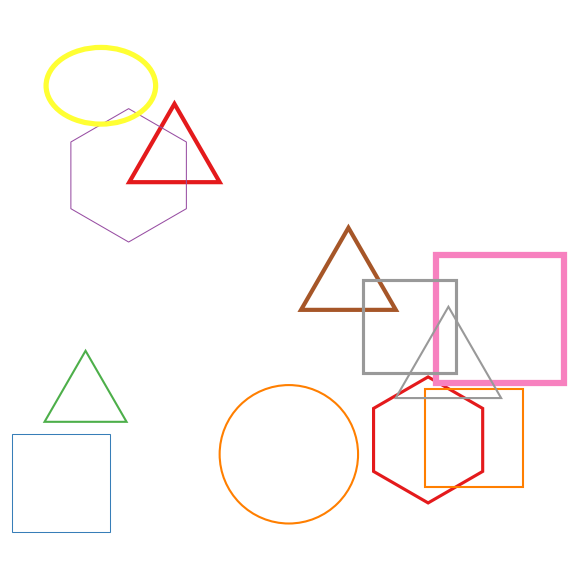[{"shape": "hexagon", "thickness": 1.5, "radius": 0.55, "center": [0.741, 0.237]}, {"shape": "triangle", "thickness": 2, "radius": 0.45, "center": [0.302, 0.729]}, {"shape": "square", "thickness": 0.5, "radius": 0.42, "center": [0.106, 0.162]}, {"shape": "triangle", "thickness": 1, "radius": 0.41, "center": [0.148, 0.31]}, {"shape": "hexagon", "thickness": 0.5, "radius": 0.58, "center": [0.223, 0.696]}, {"shape": "square", "thickness": 1, "radius": 0.42, "center": [0.821, 0.241]}, {"shape": "circle", "thickness": 1, "radius": 0.6, "center": [0.5, 0.212]}, {"shape": "oval", "thickness": 2.5, "radius": 0.47, "center": [0.175, 0.851]}, {"shape": "triangle", "thickness": 2, "radius": 0.47, "center": [0.603, 0.51]}, {"shape": "square", "thickness": 3, "radius": 0.56, "center": [0.866, 0.446]}, {"shape": "triangle", "thickness": 1, "radius": 0.53, "center": [0.776, 0.363]}, {"shape": "square", "thickness": 1.5, "radius": 0.4, "center": [0.71, 0.434]}]